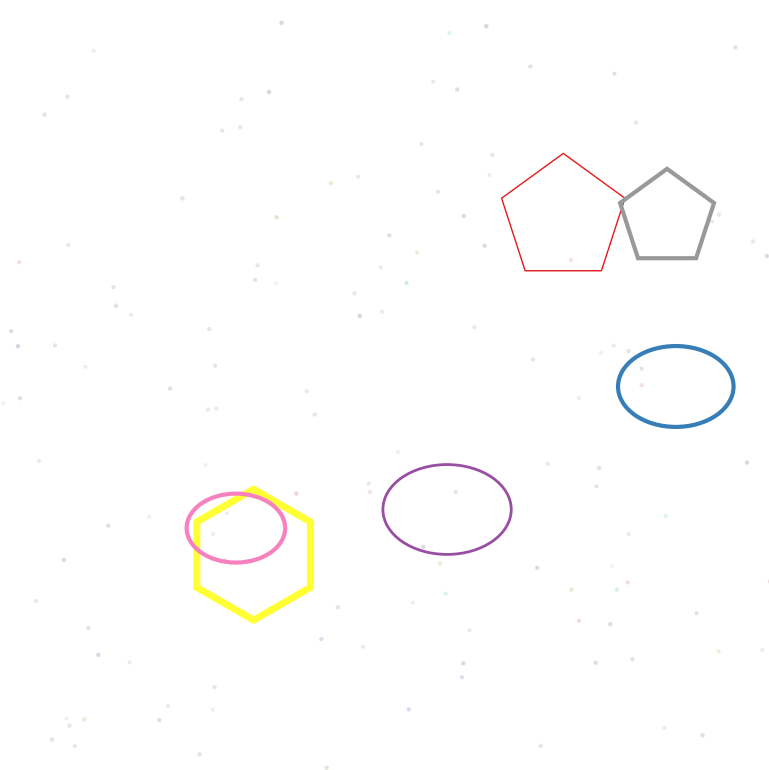[{"shape": "pentagon", "thickness": 0.5, "radius": 0.42, "center": [0.732, 0.717]}, {"shape": "oval", "thickness": 1.5, "radius": 0.38, "center": [0.878, 0.498]}, {"shape": "oval", "thickness": 1, "radius": 0.42, "center": [0.581, 0.338]}, {"shape": "hexagon", "thickness": 2.5, "radius": 0.43, "center": [0.329, 0.28]}, {"shape": "oval", "thickness": 1.5, "radius": 0.32, "center": [0.306, 0.314]}, {"shape": "pentagon", "thickness": 1.5, "radius": 0.32, "center": [0.866, 0.717]}]